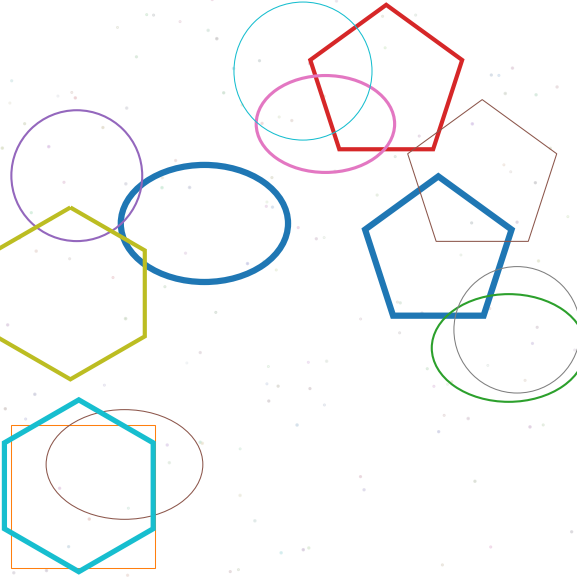[{"shape": "oval", "thickness": 3, "radius": 0.72, "center": [0.354, 0.612]}, {"shape": "pentagon", "thickness": 3, "radius": 0.67, "center": [0.759, 0.56]}, {"shape": "square", "thickness": 0.5, "radius": 0.62, "center": [0.144, 0.139]}, {"shape": "oval", "thickness": 1, "radius": 0.67, "center": [0.881, 0.397]}, {"shape": "pentagon", "thickness": 2, "radius": 0.69, "center": [0.669, 0.853]}, {"shape": "circle", "thickness": 1, "radius": 0.57, "center": [0.133, 0.695]}, {"shape": "oval", "thickness": 0.5, "radius": 0.68, "center": [0.216, 0.195]}, {"shape": "pentagon", "thickness": 0.5, "radius": 0.68, "center": [0.835, 0.691]}, {"shape": "oval", "thickness": 1.5, "radius": 0.6, "center": [0.563, 0.784]}, {"shape": "circle", "thickness": 0.5, "radius": 0.55, "center": [0.895, 0.428]}, {"shape": "hexagon", "thickness": 2, "radius": 0.74, "center": [0.122, 0.491]}, {"shape": "circle", "thickness": 0.5, "radius": 0.6, "center": [0.525, 0.876]}, {"shape": "hexagon", "thickness": 2.5, "radius": 0.74, "center": [0.136, 0.158]}]